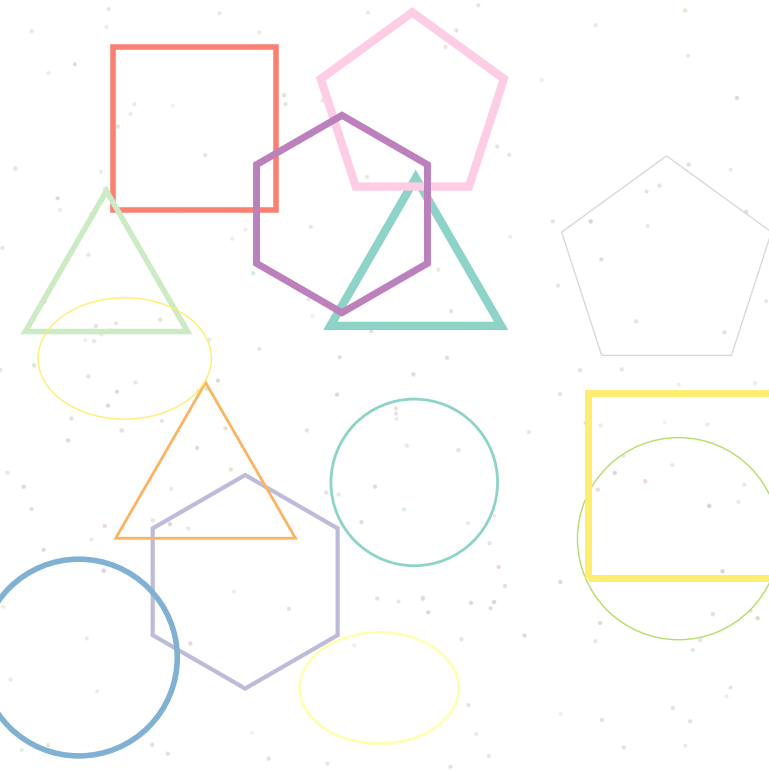[{"shape": "circle", "thickness": 1, "radius": 0.54, "center": [0.538, 0.374]}, {"shape": "triangle", "thickness": 3, "radius": 0.64, "center": [0.54, 0.641]}, {"shape": "oval", "thickness": 1, "radius": 0.52, "center": [0.493, 0.106]}, {"shape": "hexagon", "thickness": 1.5, "radius": 0.69, "center": [0.318, 0.244]}, {"shape": "square", "thickness": 2, "radius": 0.53, "center": [0.252, 0.833]}, {"shape": "circle", "thickness": 2, "radius": 0.64, "center": [0.102, 0.146]}, {"shape": "triangle", "thickness": 1, "radius": 0.67, "center": [0.267, 0.368]}, {"shape": "circle", "thickness": 0.5, "radius": 0.66, "center": [0.881, 0.3]}, {"shape": "pentagon", "thickness": 3, "radius": 0.63, "center": [0.536, 0.859]}, {"shape": "pentagon", "thickness": 0.5, "radius": 0.72, "center": [0.866, 0.654]}, {"shape": "hexagon", "thickness": 2.5, "radius": 0.64, "center": [0.444, 0.722]}, {"shape": "triangle", "thickness": 2, "radius": 0.61, "center": [0.138, 0.63]}, {"shape": "oval", "thickness": 0.5, "radius": 0.56, "center": [0.162, 0.534]}, {"shape": "square", "thickness": 2.5, "radius": 0.6, "center": [0.884, 0.369]}]